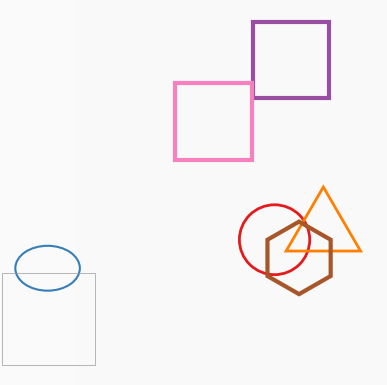[{"shape": "circle", "thickness": 2, "radius": 0.45, "center": [0.709, 0.377]}, {"shape": "oval", "thickness": 1.5, "radius": 0.42, "center": [0.123, 0.303]}, {"shape": "square", "thickness": 3, "radius": 0.49, "center": [0.751, 0.843]}, {"shape": "triangle", "thickness": 2, "radius": 0.55, "center": [0.834, 0.403]}, {"shape": "hexagon", "thickness": 3, "radius": 0.47, "center": [0.772, 0.33]}, {"shape": "square", "thickness": 3, "radius": 0.5, "center": [0.551, 0.684]}, {"shape": "square", "thickness": 0.5, "radius": 0.6, "center": [0.126, 0.171]}]